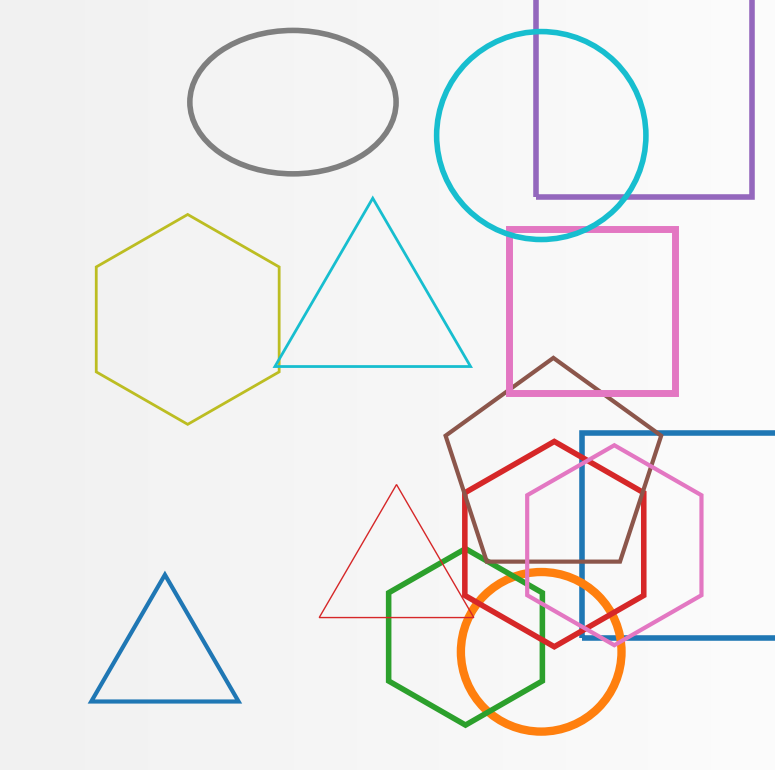[{"shape": "triangle", "thickness": 1.5, "radius": 0.55, "center": [0.213, 0.144]}, {"shape": "square", "thickness": 2, "radius": 0.66, "center": [0.884, 0.304]}, {"shape": "circle", "thickness": 3, "radius": 0.52, "center": [0.698, 0.153]}, {"shape": "hexagon", "thickness": 2, "radius": 0.57, "center": [0.601, 0.173]}, {"shape": "triangle", "thickness": 0.5, "radius": 0.58, "center": [0.512, 0.256]}, {"shape": "hexagon", "thickness": 2, "radius": 0.67, "center": [0.715, 0.293]}, {"shape": "square", "thickness": 2, "radius": 0.7, "center": [0.831, 0.884]}, {"shape": "pentagon", "thickness": 1.5, "radius": 0.73, "center": [0.714, 0.389]}, {"shape": "hexagon", "thickness": 1.5, "radius": 0.65, "center": [0.793, 0.292]}, {"shape": "square", "thickness": 2.5, "radius": 0.53, "center": [0.764, 0.596]}, {"shape": "oval", "thickness": 2, "radius": 0.67, "center": [0.378, 0.867]}, {"shape": "hexagon", "thickness": 1, "radius": 0.68, "center": [0.242, 0.585]}, {"shape": "circle", "thickness": 2, "radius": 0.68, "center": [0.698, 0.824]}, {"shape": "triangle", "thickness": 1, "radius": 0.73, "center": [0.481, 0.597]}]